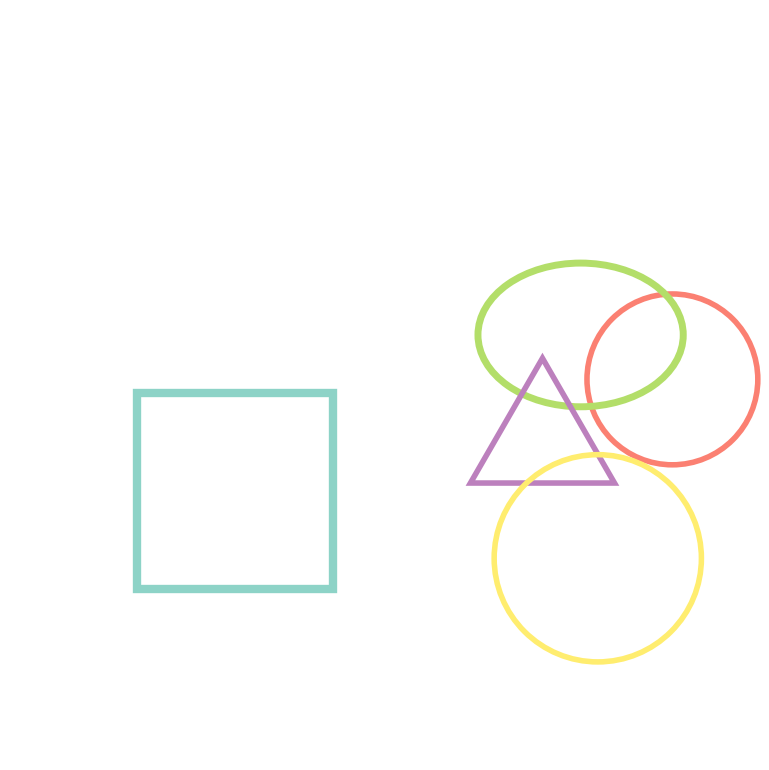[{"shape": "square", "thickness": 3, "radius": 0.64, "center": [0.305, 0.362]}, {"shape": "circle", "thickness": 2, "radius": 0.55, "center": [0.873, 0.507]}, {"shape": "oval", "thickness": 2.5, "radius": 0.67, "center": [0.754, 0.565]}, {"shape": "triangle", "thickness": 2, "radius": 0.54, "center": [0.705, 0.427]}, {"shape": "circle", "thickness": 2, "radius": 0.67, "center": [0.776, 0.275]}]